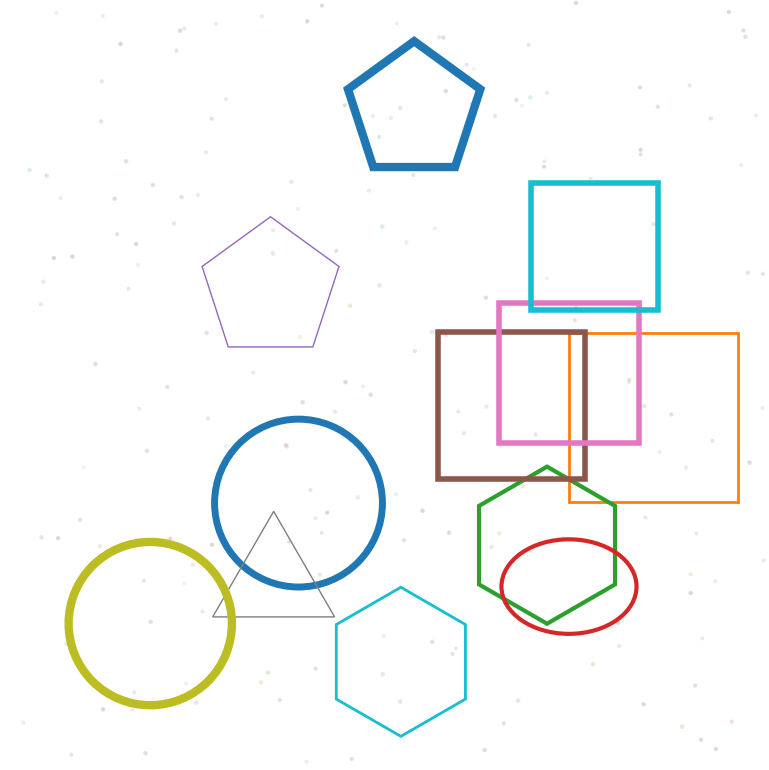[{"shape": "pentagon", "thickness": 3, "radius": 0.45, "center": [0.538, 0.856]}, {"shape": "circle", "thickness": 2.5, "radius": 0.55, "center": [0.388, 0.347]}, {"shape": "square", "thickness": 1, "radius": 0.55, "center": [0.848, 0.458]}, {"shape": "hexagon", "thickness": 1.5, "radius": 0.51, "center": [0.71, 0.292]}, {"shape": "oval", "thickness": 1.5, "radius": 0.44, "center": [0.739, 0.238]}, {"shape": "pentagon", "thickness": 0.5, "radius": 0.47, "center": [0.351, 0.625]}, {"shape": "square", "thickness": 2, "radius": 0.48, "center": [0.664, 0.474]}, {"shape": "square", "thickness": 2, "radius": 0.46, "center": [0.739, 0.516]}, {"shape": "triangle", "thickness": 0.5, "radius": 0.46, "center": [0.355, 0.245]}, {"shape": "circle", "thickness": 3, "radius": 0.53, "center": [0.195, 0.19]}, {"shape": "square", "thickness": 2, "radius": 0.41, "center": [0.772, 0.68]}, {"shape": "hexagon", "thickness": 1, "radius": 0.48, "center": [0.521, 0.141]}]